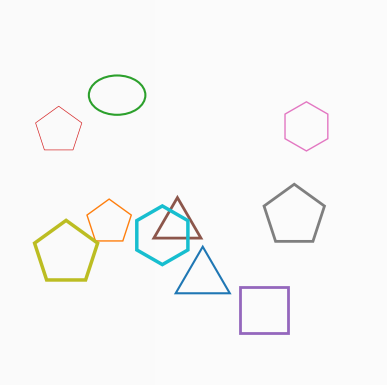[{"shape": "triangle", "thickness": 1.5, "radius": 0.4, "center": [0.523, 0.279]}, {"shape": "pentagon", "thickness": 1, "radius": 0.3, "center": [0.282, 0.423]}, {"shape": "oval", "thickness": 1.5, "radius": 0.36, "center": [0.302, 0.753]}, {"shape": "pentagon", "thickness": 0.5, "radius": 0.31, "center": [0.151, 0.661]}, {"shape": "square", "thickness": 2, "radius": 0.3, "center": [0.681, 0.195]}, {"shape": "triangle", "thickness": 2, "radius": 0.35, "center": [0.458, 0.417]}, {"shape": "hexagon", "thickness": 1, "radius": 0.32, "center": [0.791, 0.672]}, {"shape": "pentagon", "thickness": 2, "radius": 0.41, "center": [0.759, 0.439]}, {"shape": "pentagon", "thickness": 2.5, "radius": 0.43, "center": [0.171, 0.342]}, {"shape": "hexagon", "thickness": 2.5, "radius": 0.38, "center": [0.419, 0.389]}]